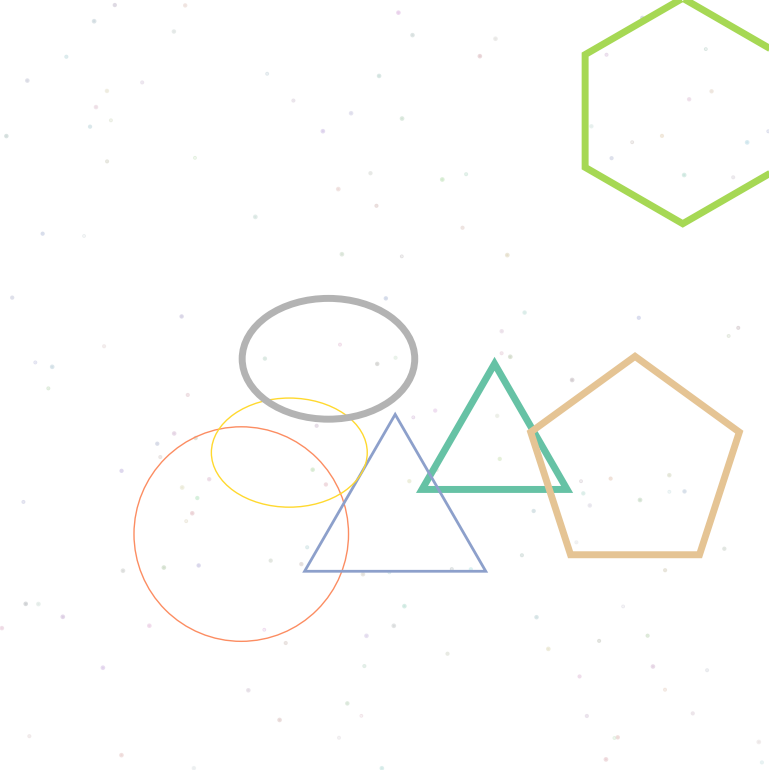[{"shape": "triangle", "thickness": 2.5, "radius": 0.54, "center": [0.642, 0.419]}, {"shape": "circle", "thickness": 0.5, "radius": 0.7, "center": [0.313, 0.306]}, {"shape": "triangle", "thickness": 1, "radius": 0.68, "center": [0.513, 0.326]}, {"shape": "hexagon", "thickness": 2.5, "radius": 0.73, "center": [0.887, 0.856]}, {"shape": "oval", "thickness": 0.5, "radius": 0.51, "center": [0.376, 0.412]}, {"shape": "pentagon", "thickness": 2.5, "radius": 0.71, "center": [0.825, 0.395]}, {"shape": "oval", "thickness": 2.5, "radius": 0.56, "center": [0.427, 0.534]}]